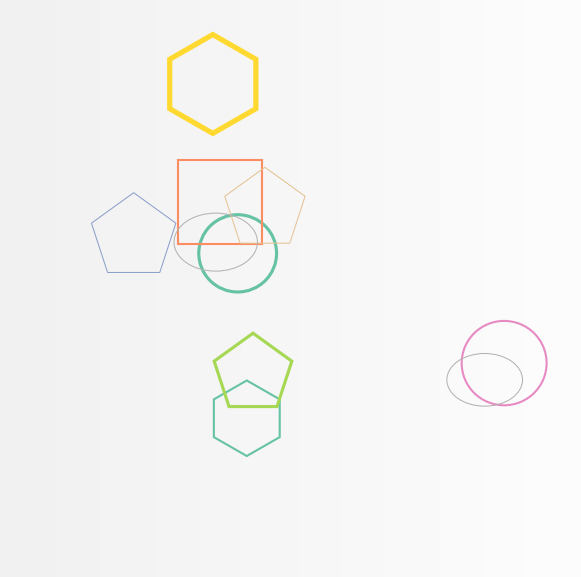[{"shape": "hexagon", "thickness": 1, "radius": 0.33, "center": [0.425, 0.275]}, {"shape": "circle", "thickness": 1.5, "radius": 0.33, "center": [0.409, 0.56]}, {"shape": "square", "thickness": 1, "radius": 0.36, "center": [0.379, 0.649]}, {"shape": "pentagon", "thickness": 0.5, "radius": 0.38, "center": [0.23, 0.589]}, {"shape": "circle", "thickness": 1, "radius": 0.37, "center": [0.867, 0.37]}, {"shape": "pentagon", "thickness": 1.5, "radius": 0.35, "center": [0.435, 0.352]}, {"shape": "hexagon", "thickness": 2.5, "radius": 0.43, "center": [0.366, 0.854]}, {"shape": "pentagon", "thickness": 0.5, "radius": 0.36, "center": [0.456, 0.637]}, {"shape": "oval", "thickness": 0.5, "radius": 0.36, "center": [0.371, 0.58]}, {"shape": "oval", "thickness": 0.5, "radius": 0.33, "center": [0.834, 0.341]}]